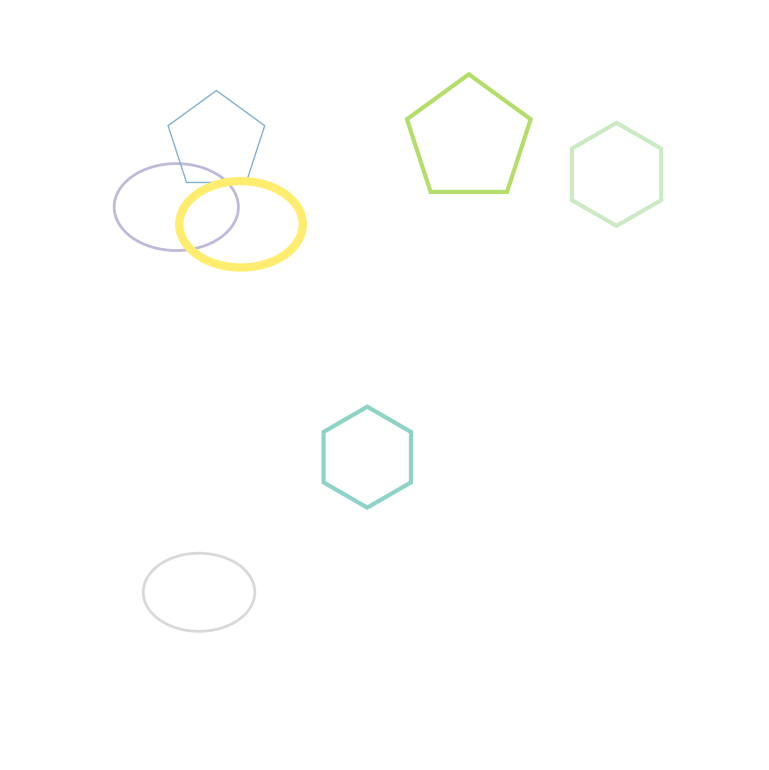[{"shape": "hexagon", "thickness": 1.5, "radius": 0.33, "center": [0.477, 0.406]}, {"shape": "oval", "thickness": 1, "radius": 0.4, "center": [0.229, 0.731]}, {"shape": "pentagon", "thickness": 0.5, "radius": 0.33, "center": [0.281, 0.816]}, {"shape": "pentagon", "thickness": 1.5, "radius": 0.42, "center": [0.609, 0.819]}, {"shape": "oval", "thickness": 1, "radius": 0.36, "center": [0.258, 0.231]}, {"shape": "hexagon", "thickness": 1.5, "radius": 0.33, "center": [0.801, 0.774]}, {"shape": "oval", "thickness": 3, "radius": 0.4, "center": [0.313, 0.709]}]